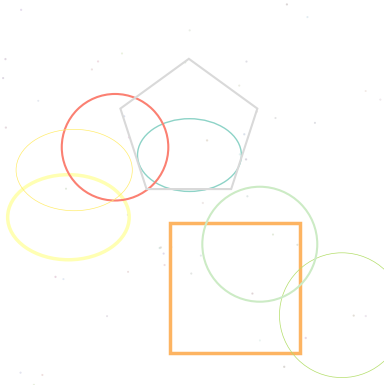[{"shape": "oval", "thickness": 1, "radius": 0.67, "center": [0.492, 0.597]}, {"shape": "oval", "thickness": 2.5, "radius": 0.79, "center": [0.178, 0.436]}, {"shape": "circle", "thickness": 1.5, "radius": 0.69, "center": [0.299, 0.618]}, {"shape": "square", "thickness": 2.5, "radius": 0.85, "center": [0.611, 0.252]}, {"shape": "circle", "thickness": 0.5, "radius": 0.81, "center": [0.888, 0.181]}, {"shape": "pentagon", "thickness": 1.5, "radius": 0.94, "center": [0.491, 0.66]}, {"shape": "circle", "thickness": 1.5, "radius": 0.75, "center": [0.675, 0.366]}, {"shape": "oval", "thickness": 0.5, "radius": 0.75, "center": [0.193, 0.558]}]